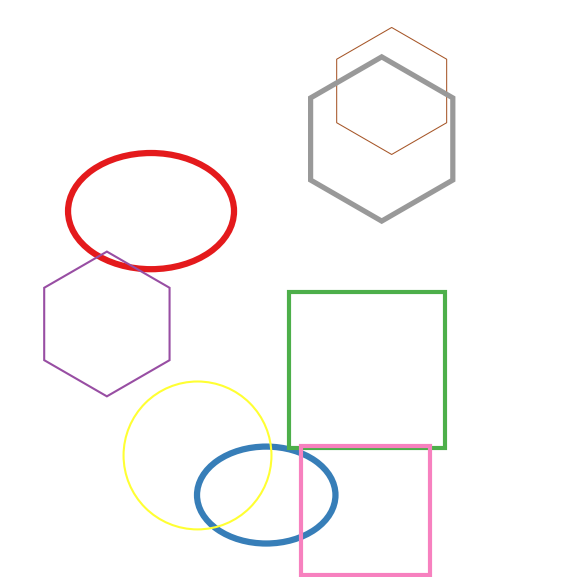[{"shape": "oval", "thickness": 3, "radius": 0.72, "center": [0.262, 0.634]}, {"shape": "oval", "thickness": 3, "radius": 0.6, "center": [0.461, 0.142]}, {"shape": "square", "thickness": 2, "radius": 0.68, "center": [0.635, 0.359]}, {"shape": "hexagon", "thickness": 1, "radius": 0.63, "center": [0.185, 0.438]}, {"shape": "circle", "thickness": 1, "radius": 0.64, "center": [0.342, 0.21]}, {"shape": "hexagon", "thickness": 0.5, "radius": 0.55, "center": [0.678, 0.842]}, {"shape": "square", "thickness": 2, "radius": 0.56, "center": [0.633, 0.116]}, {"shape": "hexagon", "thickness": 2.5, "radius": 0.71, "center": [0.661, 0.758]}]